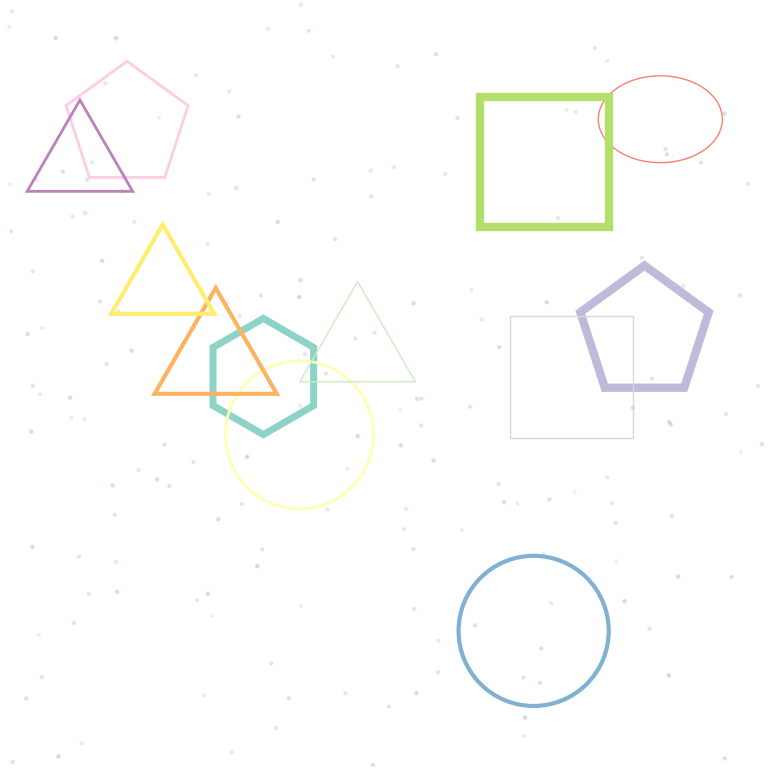[{"shape": "hexagon", "thickness": 2.5, "radius": 0.38, "center": [0.342, 0.511]}, {"shape": "circle", "thickness": 1, "radius": 0.48, "center": [0.389, 0.435]}, {"shape": "pentagon", "thickness": 3, "radius": 0.44, "center": [0.837, 0.567]}, {"shape": "oval", "thickness": 0.5, "radius": 0.4, "center": [0.858, 0.845]}, {"shape": "circle", "thickness": 1.5, "radius": 0.49, "center": [0.693, 0.181]}, {"shape": "triangle", "thickness": 1.5, "radius": 0.46, "center": [0.28, 0.534]}, {"shape": "square", "thickness": 3, "radius": 0.42, "center": [0.707, 0.79]}, {"shape": "pentagon", "thickness": 1, "radius": 0.42, "center": [0.165, 0.837]}, {"shape": "square", "thickness": 0.5, "radius": 0.4, "center": [0.742, 0.51]}, {"shape": "triangle", "thickness": 1, "radius": 0.4, "center": [0.104, 0.791]}, {"shape": "triangle", "thickness": 0.5, "radius": 0.43, "center": [0.464, 0.547]}, {"shape": "triangle", "thickness": 1.5, "radius": 0.39, "center": [0.211, 0.631]}]